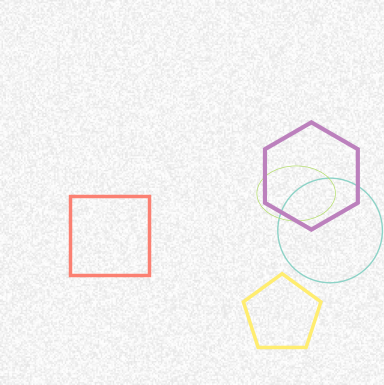[{"shape": "circle", "thickness": 1, "radius": 0.68, "center": [0.857, 0.401]}, {"shape": "square", "thickness": 2.5, "radius": 0.51, "center": [0.283, 0.389]}, {"shape": "oval", "thickness": 0.5, "radius": 0.51, "center": [0.769, 0.498]}, {"shape": "hexagon", "thickness": 3, "radius": 0.7, "center": [0.809, 0.543]}, {"shape": "pentagon", "thickness": 2.5, "radius": 0.53, "center": [0.733, 0.183]}]